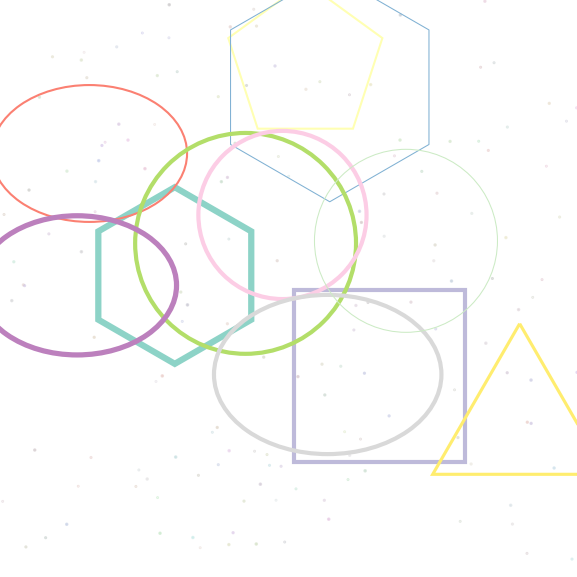[{"shape": "hexagon", "thickness": 3, "radius": 0.76, "center": [0.303, 0.522]}, {"shape": "pentagon", "thickness": 1, "radius": 0.7, "center": [0.529, 0.89]}, {"shape": "square", "thickness": 2, "radius": 0.74, "center": [0.657, 0.348]}, {"shape": "oval", "thickness": 1, "radius": 0.85, "center": [0.155, 0.733]}, {"shape": "hexagon", "thickness": 0.5, "radius": 0.99, "center": [0.571, 0.848]}, {"shape": "circle", "thickness": 2, "radius": 0.96, "center": [0.425, 0.578]}, {"shape": "circle", "thickness": 2, "radius": 0.73, "center": [0.489, 0.627]}, {"shape": "oval", "thickness": 2, "radius": 0.98, "center": [0.567, 0.351]}, {"shape": "oval", "thickness": 2.5, "radius": 0.86, "center": [0.134, 0.505]}, {"shape": "circle", "thickness": 0.5, "radius": 0.79, "center": [0.703, 0.582]}, {"shape": "triangle", "thickness": 1.5, "radius": 0.87, "center": [0.9, 0.265]}]